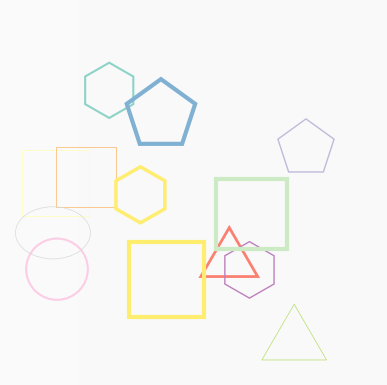[{"shape": "hexagon", "thickness": 1.5, "radius": 0.36, "center": [0.282, 0.765]}, {"shape": "square", "thickness": 0.5, "radius": 0.43, "center": [0.144, 0.526]}, {"shape": "pentagon", "thickness": 1, "radius": 0.38, "center": [0.79, 0.615]}, {"shape": "triangle", "thickness": 2, "radius": 0.42, "center": [0.592, 0.324]}, {"shape": "pentagon", "thickness": 3, "radius": 0.46, "center": [0.415, 0.702]}, {"shape": "square", "thickness": 0.5, "radius": 0.39, "center": [0.222, 0.541]}, {"shape": "triangle", "thickness": 0.5, "radius": 0.48, "center": [0.759, 0.113]}, {"shape": "circle", "thickness": 1.5, "radius": 0.4, "center": [0.147, 0.301]}, {"shape": "oval", "thickness": 0.5, "radius": 0.48, "center": [0.137, 0.395]}, {"shape": "hexagon", "thickness": 1, "radius": 0.37, "center": [0.644, 0.299]}, {"shape": "square", "thickness": 3, "radius": 0.46, "center": [0.648, 0.444]}, {"shape": "hexagon", "thickness": 2.5, "radius": 0.36, "center": [0.362, 0.494]}, {"shape": "square", "thickness": 3, "radius": 0.49, "center": [0.43, 0.274]}]